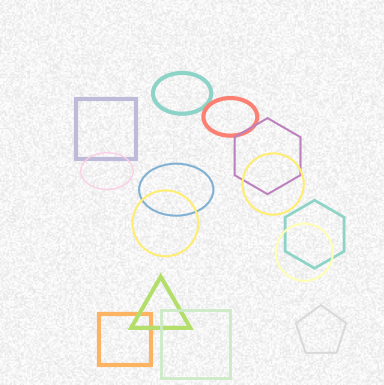[{"shape": "hexagon", "thickness": 2, "radius": 0.44, "center": [0.817, 0.392]}, {"shape": "oval", "thickness": 3, "radius": 0.38, "center": [0.473, 0.758]}, {"shape": "circle", "thickness": 1.5, "radius": 0.37, "center": [0.79, 0.345]}, {"shape": "square", "thickness": 3, "radius": 0.39, "center": [0.275, 0.666]}, {"shape": "oval", "thickness": 3, "radius": 0.35, "center": [0.598, 0.697]}, {"shape": "oval", "thickness": 1.5, "radius": 0.48, "center": [0.458, 0.507]}, {"shape": "square", "thickness": 3, "radius": 0.33, "center": [0.325, 0.118]}, {"shape": "triangle", "thickness": 3, "radius": 0.44, "center": [0.417, 0.193]}, {"shape": "oval", "thickness": 1, "radius": 0.34, "center": [0.278, 0.556]}, {"shape": "pentagon", "thickness": 1.5, "radius": 0.34, "center": [0.834, 0.139]}, {"shape": "hexagon", "thickness": 1.5, "radius": 0.49, "center": [0.695, 0.594]}, {"shape": "square", "thickness": 2, "radius": 0.44, "center": [0.508, 0.107]}, {"shape": "circle", "thickness": 1.5, "radius": 0.43, "center": [0.43, 0.42]}, {"shape": "circle", "thickness": 1.5, "radius": 0.4, "center": [0.71, 0.522]}]